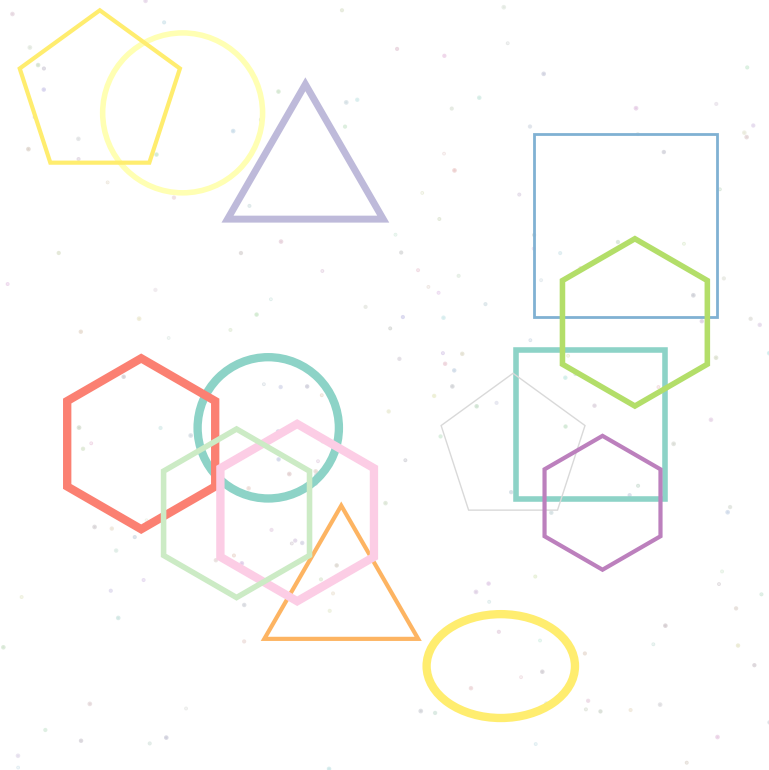[{"shape": "square", "thickness": 2, "radius": 0.48, "center": [0.767, 0.449]}, {"shape": "circle", "thickness": 3, "radius": 0.46, "center": [0.348, 0.444]}, {"shape": "circle", "thickness": 2, "radius": 0.52, "center": [0.237, 0.853]}, {"shape": "triangle", "thickness": 2.5, "radius": 0.58, "center": [0.397, 0.774]}, {"shape": "hexagon", "thickness": 3, "radius": 0.55, "center": [0.183, 0.424]}, {"shape": "square", "thickness": 1, "radius": 0.59, "center": [0.812, 0.707]}, {"shape": "triangle", "thickness": 1.5, "radius": 0.58, "center": [0.443, 0.228]}, {"shape": "hexagon", "thickness": 2, "radius": 0.54, "center": [0.825, 0.581]}, {"shape": "hexagon", "thickness": 3, "radius": 0.58, "center": [0.386, 0.334]}, {"shape": "pentagon", "thickness": 0.5, "radius": 0.49, "center": [0.666, 0.417]}, {"shape": "hexagon", "thickness": 1.5, "radius": 0.43, "center": [0.782, 0.347]}, {"shape": "hexagon", "thickness": 2, "radius": 0.55, "center": [0.307, 0.333]}, {"shape": "pentagon", "thickness": 1.5, "radius": 0.55, "center": [0.13, 0.877]}, {"shape": "oval", "thickness": 3, "radius": 0.48, "center": [0.65, 0.135]}]